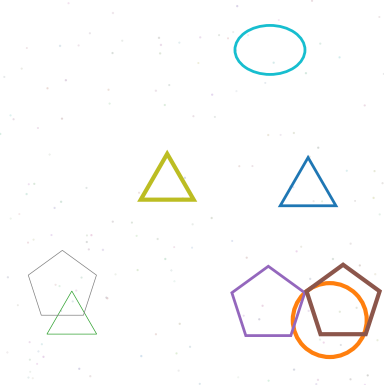[{"shape": "triangle", "thickness": 2, "radius": 0.42, "center": [0.8, 0.507]}, {"shape": "circle", "thickness": 3, "radius": 0.48, "center": [0.857, 0.169]}, {"shape": "triangle", "thickness": 0.5, "radius": 0.37, "center": [0.187, 0.169]}, {"shape": "pentagon", "thickness": 2, "radius": 0.5, "center": [0.697, 0.209]}, {"shape": "pentagon", "thickness": 3, "radius": 0.5, "center": [0.891, 0.213]}, {"shape": "pentagon", "thickness": 0.5, "radius": 0.47, "center": [0.162, 0.257]}, {"shape": "triangle", "thickness": 3, "radius": 0.4, "center": [0.434, 0.521]}, {"shape": "oval", "thickness": 2, "radius": 0.45, "center": [0.701, 0.87]}]